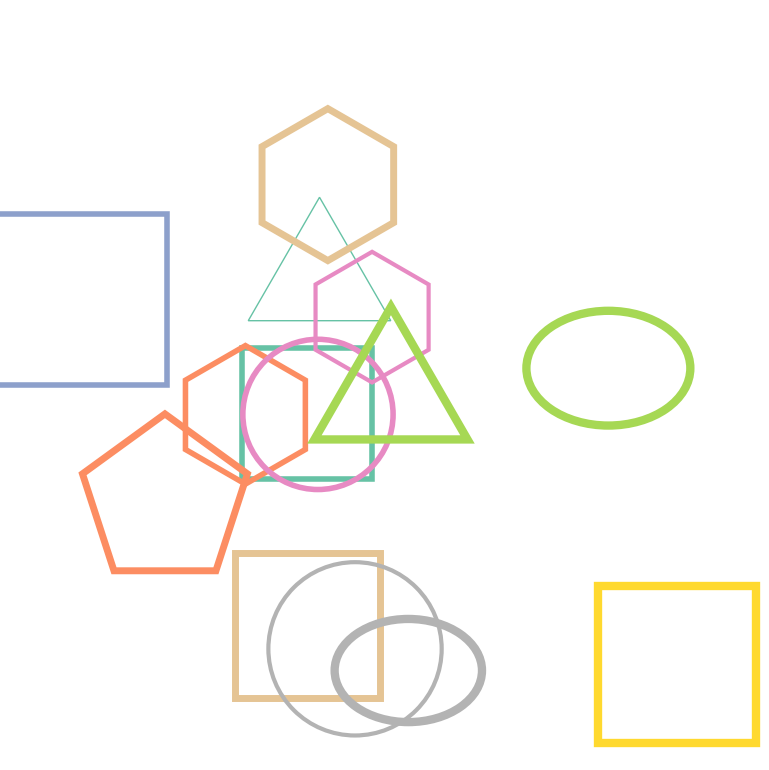[{"shape": "square", "thickness": 2, "radius": 0.42, "center": [0.399, 0.463]}, {"shape": "triangle", "thickness": 0.5, "radius": 0.53, "center": [0.415, 0.637]}, {"shape": "hexagon", "thickness": 2, "radius": 0.45, "center": [0.319, 0.461]}, {"shape": "pentagon", "thickness": 2.5, "radius": 0.56, "center": [0.214, 0.35]}, {"shape": "square", "thickness": 2, "radius": 0.56, "center": [0.106, 0.611]}, {"shape": "hexagon", "thickness": 1.5, "radius": 0.42, "center": [0.483, 0.588]}, {"shape": "circle", "thickness": 2, "radius": 0.49, "center": [0.413, 0.462]}, {"shape": "triangle", "thickness": 3, "radius": 0.57, "center": [0.508, 0.487]}, {"shape": "oval", "thickness": 3, "radius": 0.53, "center": [0.79, 0.522]}, {"shape": "square", "thickness": 3, "radius": 0.51, "center": [0.879, 0.137]}, {"shape": "square", "thickness": 2.5, "radius": 0.47, "center": [0.4, 0.187]}, {"shape": "hexagon", "thickness": 2.5, "radius": 0.49, "center": [0.426, 0.76]}, {"shape": "circle", "thickness": 1.5, "radius": 0.56, "center": [0.461, 0.157]}, {"shape": "oval", "thickness": 3, "radius": 0.48, "center": [0.53, 0.129]}]